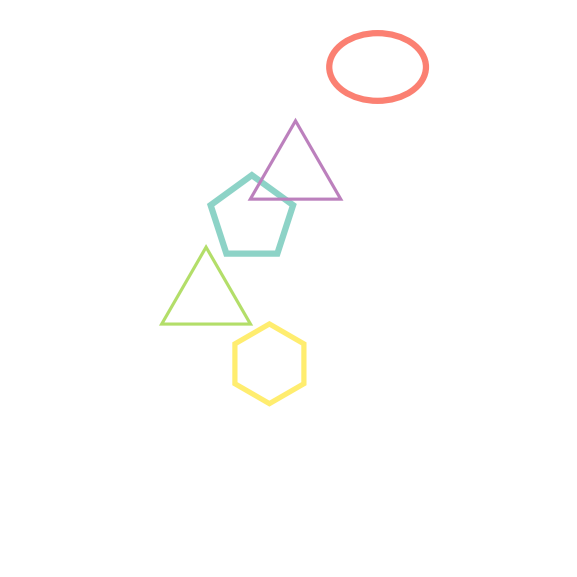[{"shape": "pentagon", "thickness": 3, "radius": 0.38, "center": [0.436, 0.621]}, {"shape": "oval", "thickness": 3, "radius": 0.42, "center": [0.654, 0.883]}, {"shape": "triangle", "thickness": 1.5, "radius": 0.44, "center": [0.357, 0.482]}, {"shape": "triangle", "thickness": 1.5, "radius": 0.45, "center": [0.512, 0.7]}, {"shape": "hexagon", "thickness": 2.5, "radius": 0.34, "center": [0.466, 0.369]}]